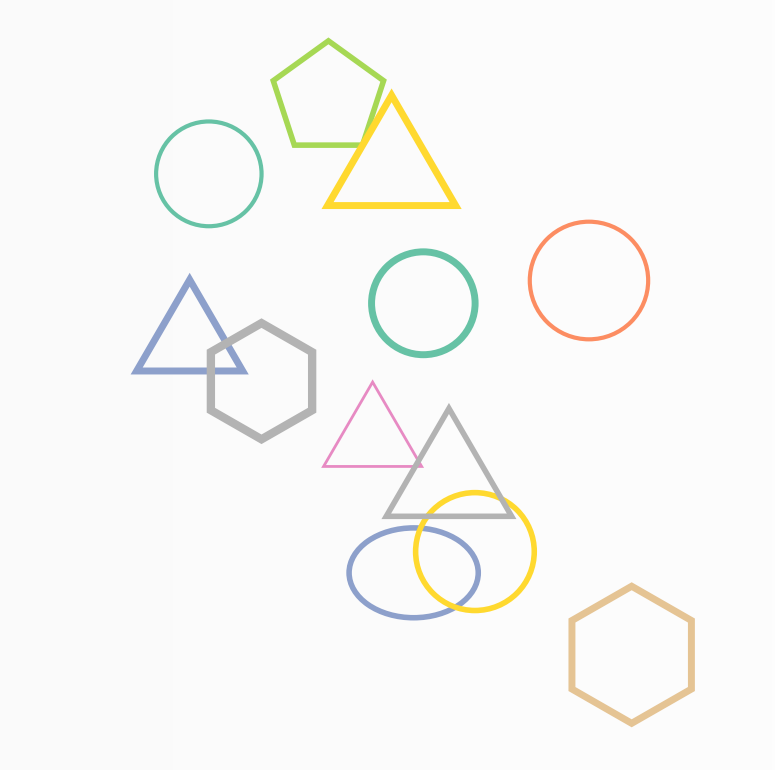[{"shape": "circle", "thickness": 1.5, "radius": 0.34, "center": [0.269, 0.774]}, {"shape": "circle", "thickness": 2.5, "radius": 0.33, "center": [0.546, 0.606]}, {"shape": "circle", "thickness": 1.5, "radius": 0.38, "center": [0.76, 0.636]}, {"shape": "oval", "thickness": 2, "radius": 0.42, "center": [0.534, 0.256]}, {"shape": "triangle", "thickness": 2.5, "radius": 0.4, "center": [0.245, 0.558]}, {"shape": "triangle", "thickness": 1, "radius": 0.37, "center": [0.481, 0.431]}, {"shape": "pentagon", "thickness": 2, "radius": 0.37, "center": [0.424, 0.872]}, {"shape": "triangle", "thickness": 2.5, "radius": 0.48, "center": [0.505, 0.781]}, {"shape": "circle", "thickness": 2, "radius": 0.38, "center": [0.613, 0.284]}, {"shape": "hexagon", "thickness": 2.5, "radius": 0.44, "center": [0.815, 0.15]}, {"shape": "hexagon", "thickness": 3, "radius": 0.38, "center": [0.337, 0.505]}, {"shape": "triangle", "thickness": 2, "radius": 0.47, "center": [0.579, 0.376]}]